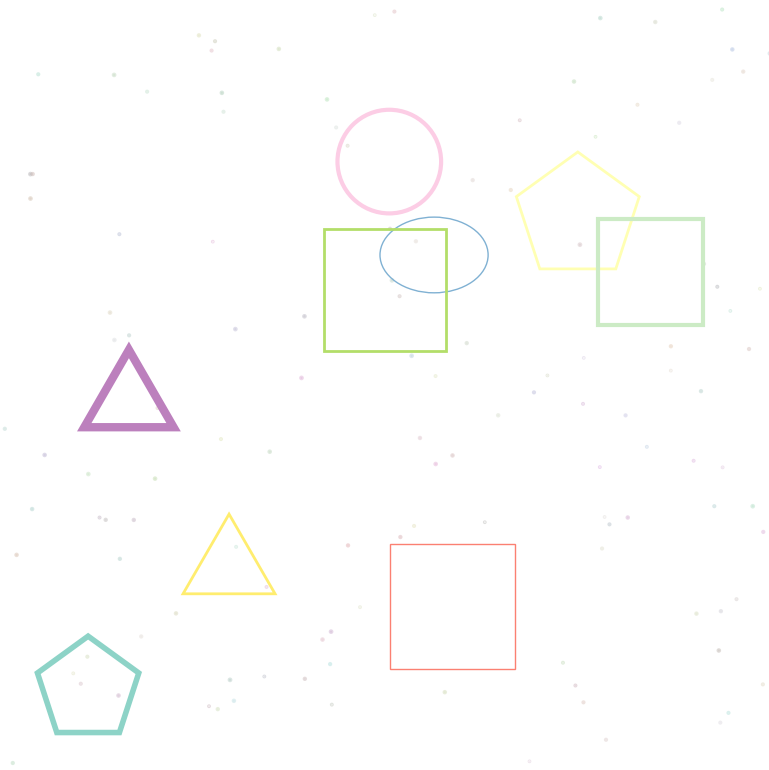[{"shape": "pentagon", "thickness": 2, "radius": 0.35, "center": [0.114, 0.105]}, {"shape": "pentagon", "thickness": 1, "radius": 0.42, "center": [0.75, 0.719]}, {"shape": "square", "thickness": 0.5, "radius": 0.41, "center": [0.588, 0.212]}, {"shape": "oval", "thickness": 0.5, "radius": 0.35, "center": [0.564, 0.669]}, {"shape": "square", "thickness": 1, "radius": 0.4, "center": [0.5, 0.623]}, {"shape": "circle", "thickness": 1.5, "radius": 0.34, "center": [0.506, 0.79]}, {"shape": "triangle", "thickness": 3, "radius": 0.33, "center": [0.167, 0.479]}, {"shape": "square", "thickness": 1.5, "radius": 0.34, "center": [0.845, 0.647]}, {"shape": "triangle", "thickness": 1, "radius": 0.34, "center": [0.297, 0.263]}]